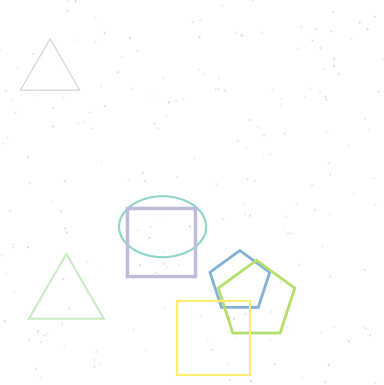[{"shape": "oval", "thickness": 1.5, "radius": 0.57, "center": [0.422, 0.411]}, {"shape": "square", "thickness": 2.5, "radius": 0.45, "center": [0.418, 0.372]}, {"shape": "pentagon", "thickness": 2, "radius": 0.41, "center": [0.623, 0.268]}, {"shape": "pentagon", "thickness": 2, "radius": 0.52, "center": [0.666, 0.219]}, {"shape": "triangle", "thickness": 1, "radius": 0.45, "center": [0.13, 0.81]}, {"shape": "triangle", "thickness": 1.5, "radius": 0.56, "center": [0.172, 0.228]}, {"shape": "square", "thickness": 1.5, "radius": 0.48, "center": [0.554, 0.122]}]